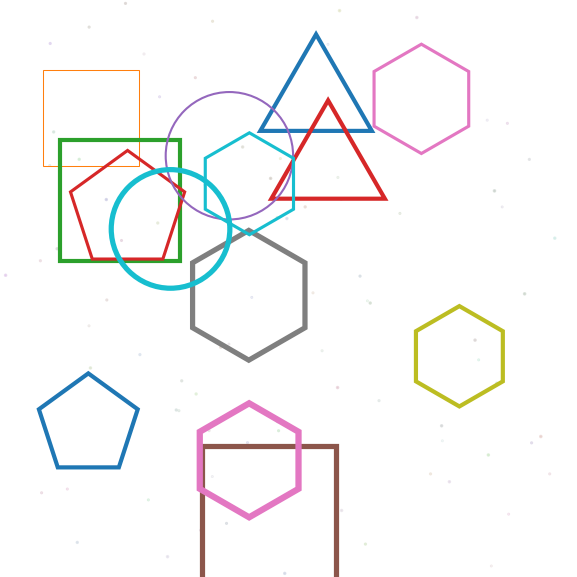[{"shape": "pentagon", "thickness": 2, "radius": 0.45, "center": [0.153, 0.263]}, {"shape": "triangle", "thickness": 2, "radius": 0.56, "center": [0.547, 0.828]}, {"shape": "square", "thickness": 0.5, "radius": 0.42, "center": [0.157, 0.795]}, {"shape": "square", "thickness": 2, "radius": 0.52, "center": [0.208, 0.652]}, {"shape": "triangle", "thickness": 2, "radius": 0.57, "center": [0.568, 0.712]}, {"shape": "pentagon", "thickness": 1.5, "radius": 0.52, "center": [0.221, 0.635]}, {"shape": "circle", "thickness": 1, "radius": 0.55, "center": [0.397, 0.729]}, {"shape": "square", "thickness": 2.5, "radius": 0.58, "center": [0.466, 0.111]}, {"shape": "hexagon", "thickness": 1.5, "radius": 0.47, "center": [0.73, 0.828]}, {"shape": "hexagon", "thickness": 3, "radius": 0.49, "center": [0.431, 0.202]}, {"shape": "hexagon", "thickness": 2.5, "radius": 0.56, "center": [0.431, 0.488]}, {"shape": "hexagon", "thickness": 2, "radius": 0.43, "center": [0.795, 0.382]}, {"shape": "hexagon", "thickness": 1.5, "radius": 0.44, "center": [0.432, 0.681]}, {"shape": "circle", "thickness": 2.5, "radius": 0.51, "center": [0.295, 0.603]}]